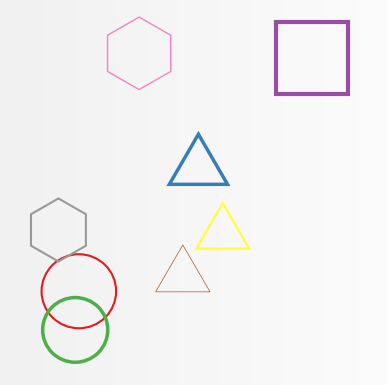[{"shape": "circle", "thickness": 1.5, "radius": 0.48, "center": [0.203, 0.244]}, {"shape": "triangle", "thickness": 2.5, "radius": 0.43, "center": [0.512, 0.565]}, {"shape": "circle", "thickness": 2.5, "radius": 0.42, "center": [0.194, 0.143]}, {"shape": "square", "thickness": 3, "radius": 0.47, "center": [0.805, 0.849]}, {"shape": "triangle", "thickness": 1.5, "radius": 0.39, "center": [0.575, 0.394]}, {"shape": "triangle", "thickness": 0.5, "radius": 0.41, "center": [0.472, 0.283]}, {"shape": "hexagon", "thickness": 1, "radius": 0.47, "center": [0.359, 0.861]}, {"shape": "hexagon", "thickness": 1.5, "radius": 0.41, "center": [0.151, 0.403]}]